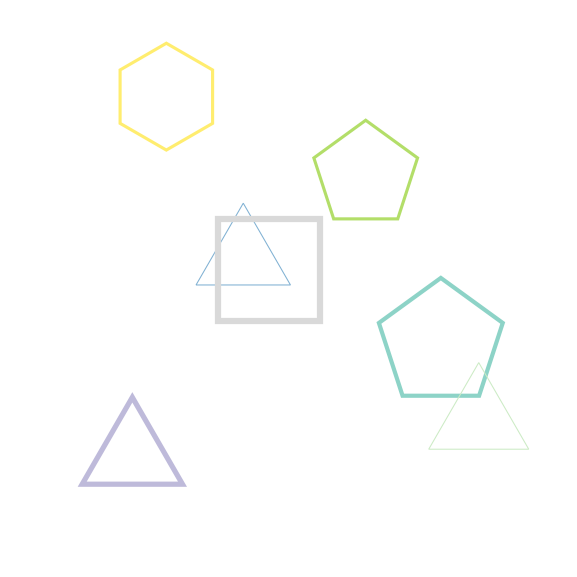[{"shape": "pentagon", "thickness": 2, "radius": 0.56, "center": [0.763, 0.405]}, {"shape": "triangle", "thickness": 2.5, "radius": 0.5, "center": [0.229, 0.211]}, {"shape": "triangle", "thickness": 0.5, "radius": 0.47, "center": [0.421, 0.553]}, {"shape": "pentagon", "thickness": 1.5, "radius": 0.47, "center": [0.633, 0.697]}, {"shape": "square", "thickness": 3, "radius": 0.44, "center": [0.467, 0.532]}, {"shape": "triangle", "thickness": 0.5, "radius": 0.5, "center": [0.829, 0.271]}, {"shape": "hexagon", "thickness": 1.5, "radius": 0.46, "center": [0.288, 0.832]}]